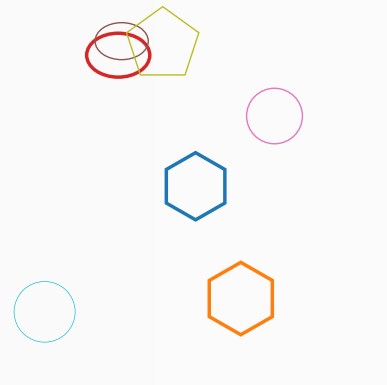[{"shape": "hexagon", "thickness": 2.5, "radius": 0.44, "center": [0.505, 0.516]}, {"shape": "hexagon", "thickness": 2.5, "radius": 0.47, "center": [0.621, 0.225]}, {"shape": "oval", "thickness": 2.5, "radius": 0.41, "center": [0.305, 0.857]}, {"shape": "oval", "thickness": 1, "radius": 0.34, "center": [0.314, 0.893]}, {"shape": "circle", "thickness": 1, "radius": 0.36, "center": [0.708, 0.699]}, {"shape": "pentagon", "thickness": 1, "radius": 0.49, "center": [0.42, 0.885]}, {"shape": "circle", "thickness": 0.5, "radius": 0.39, "center": [0.115, 0.19]}]